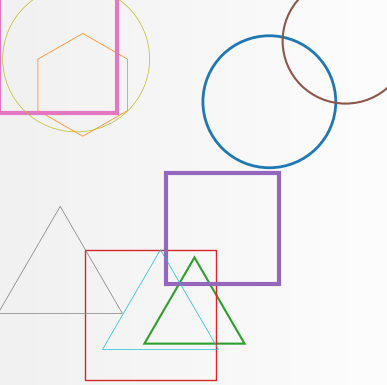[{"shape": "circle", "thickness": 2, "radius": 0.86, "center": [0.695, 0.736]}, {"shape": "hexagon", "thickness": 0.5, "radius": 0.67, "center": [0.214, 0.78]}, {"shape": "triangle", "thickness": 1.5, "radius": 0.75, "center": [0.502, 0.182]}, {"shape": "square", "thickness": 1, "radius": 0.85, "center": [0.388, 0.181]}, {"shape": "square", "thickness": 3, "radius": 0.72, "center": [0.574, 0.406]}, {"shape": "circle", "thickness": 1.5, "radius": 0.81, "center": [0.892, 0.894]}, {"shape": "square", "thickness": 3, "radius": 0.76, "center": [0.15, 0.859]}, {"shape": "triangle", "thickness": 0.5, "radius": 0.93, "center": [0.155, 0.278]}, {"shape": "circle", "thickness": 0.5, "radius": 0.95, "center": [0.197, 0.847]}, {"shape": "triangle", "thickness": 0.5, "radius": 0.86, "center": [0.414, 0.178]}]